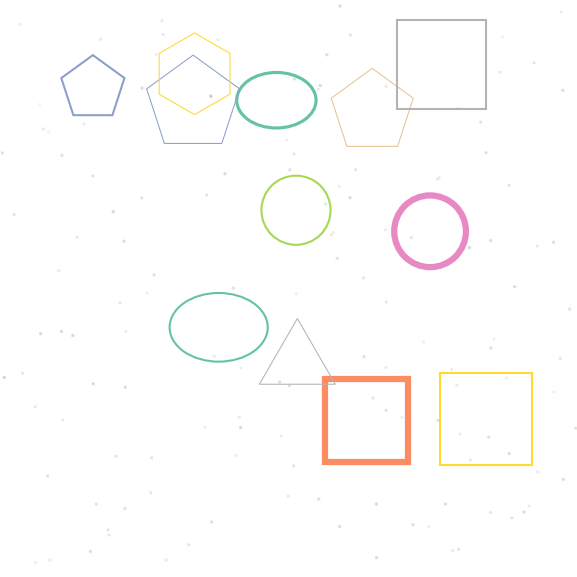[{"shape": "oval", "thickness": 1.5, "radius": 0.34, "center": [0.479, 0.826]}, {"shape": "oval", "thickness": 1, "radius": 0.42, "center": [0.379, 0.432]}, {"shape": "square", "thickness": 3, "radius": 0.36, "center": [0.635, 0.271]}, {"shape": "pentagon", "thickness": 0.5, "radius": 0.42, "center": [0.334, 0.819]}, {"shape": "pentagon", "thickness": 1, "radius": 0.29, "center": [0.161, 0.846]}, {"shape": "circle", "thickness": 3, "radius": 0.31, "center": [0.745, 0.599]}, {"shape": "circle", "thickness": 1, "radius": 0.3, "center": [0.513, 0.635]}, {"shape": "hexagon", "thickness": 0.5, "radius": 0.35, "center": [0.337, 0.871]}, {"shape": "square", "thickness": 1, "radius": 0.4, "center": [0.842, 0.273]}, {"shape": "pentagon", "thickness": 0.5, "radius": 0.37, "center": [0.645, 0.806]}, {"shape": "square", "thickness": 1, "radius": 0.39, "center": [0.764, 0.887]}, {"shape": "triangle", "thickness": 0.5, "radius": 0.38, "center": [0.515, 0.372]}]